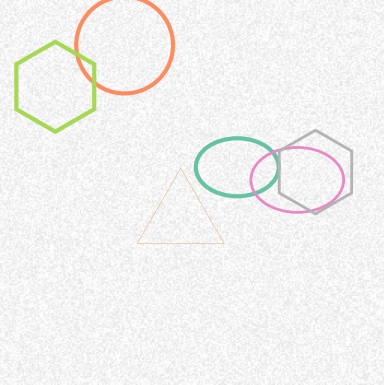[{"shape": "oval", "thickness": 3, "radius": 0.54, "center": [0.616, 0.566]}, {"shape": "circle", "thickness": 3, "radius": 0.63, "center": [0.324, 0.883]}, {"shape": "oval", "thickness": 2, "radius": 0.6, "center": [0.772, 0.533]}, {"shape": "hexagon", "thickness": 3, "radius": 0.58, "center": [0.144, 0.775]}, {"shape": "triangle", "thickness": 0.5, "radius": 0.65, "center": [0.469, 0.433]}, {"shape": "hexagon", "thickness": 2, "radius": 0.54, "center": [0.819, 0.553]}]